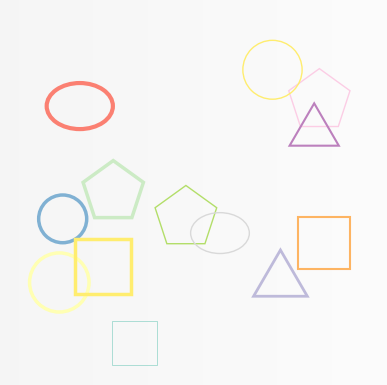[{"shape": "square", "thickness": 0.5, "radius": 0.29, "center": [0.347, 0.109]}, {"shape": "circle", "thickness": 2.5, "radius": 0.38, "center": [0.153, 0.266]}, {"shape": "triangle", "thickness": 2, "radius": 0.4, "center": [0.724, 0.271]}, {"shape": "oval", "thickness": 3, "radius": 0.43, "center": [0.206, 0.725]}, {"shape": "circle", "thickness": 2.5, "radius": 0.31, "center": [0.162, 0.432]}, {"shape": "square", "thickness": 1.5, "radius": 0.33, "center": [0.837, 0.369]}, {"shape": "pentagon", "thickness": 1, "radius": 0.42, "center": [0.48, 0.435]}, {"shape": "pentagon", "thickness": 1, "radius": 0.42, "center": [0.824, 0.739]}, {"shape": "oval", "thickness": 1, "radius": 0.38, "center": [0.568, 0.395]}, {"shape": "triangle", "thickness": 1.5, "radius": 0.37, "center": [0.811, 0.658]}, {"shape": "pentagon", "thickness": 2.5, "radius": 0.41, "center": [0.292, 0.501]}, {"shape": "circle", "thickness": 1, "radius": 0.38, "center": [0.703, 0.819]}, {"shape": "square", "thickness": 2.5, "radius": 0.36, "center": [0.266, 0.308]}]